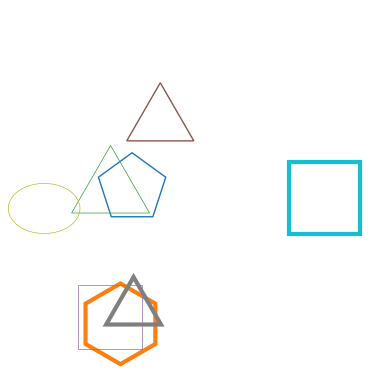[{"shape": "pentagon", "thickness": 1, "radius": 0.46, "center": [0.343, 0.511]}, {"shape": "hexagon", "thickness": 3, "radius": 0.52, "center": [0.313, 0.159]}, {"shape": "triangle", "thickness": 0.5, "radius": 0.58, "center": [0.287, 0.505]}, {"shape": "square", "thickness": 0.5, "radius": 0.42, "center": [0.286, 0.177]}, {"shape": "triangle", "thickness": 1, "radius": 0.5, "center": [0.416, 0.684]}, {"shape": "triangle", "thickness": 3, "radius": 0.41, "center": [0.347, 0.198]}, {"shape": "oval", "thickness": 0.5, "radius": 0.47, "center": [0.115, 0.459]}, {"shape": "square", "thickness": 3, "radius": 0.47, "center": [0.843, 0.485]}]